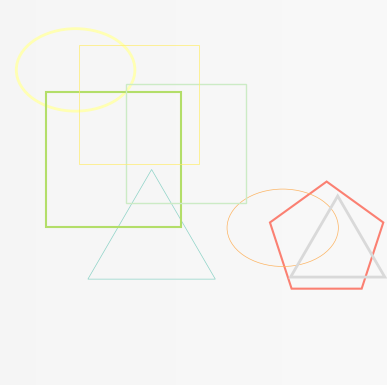[{"shape": "triangle", "thickness": 0.5, "radius": 0.95, "center": [0.391, 0.37]}, {"shape": "oval", "thickness": 2, "radius": 0.77, "center": [0.195, 0.818]}, {"shape": "pentagon", "thickness": 1.5, "radius": 0.77, "center": [0.843, 0.375]}, {"shape": "oval", "thickness": 0.5, "radius": 0.72, "center": [0.73, 0.408]}, {"shape": "square", "thickness": 1.5, "radius": 0.87, "center": [0.292, 0.585]}, {"shape": "triangle", "thickness": 2, "radius": 0.7, "center": [0.871, 0.351]}, {"shape": "square", "thickness": 1, "radius": 0.77, "center": [0.481, 0.626]}, {"shape": "square", "thickness": 0.5, "radius": 0.78, "center": [0.359, 0.729]}]